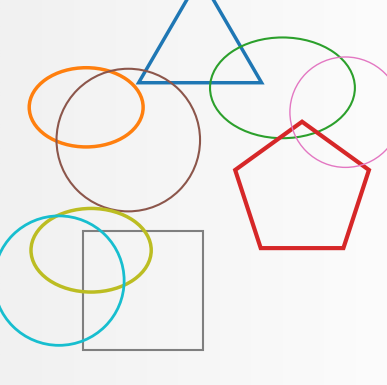[{"shape": "triangle", "thickness": 2.5, "radius": 0.92, "center": [0.516, 0.877]}, {"shape": "oval", "thickness": 2.5, "radius": 0.73, "center": [0.222, 0.721]}, {"shape": "oval", "thickness": 1.5, "radius": 0.93, "center": [0.729, 0.772]}, {"shape": "pentagon", "thickness": 3, "radius": 0.91, "center": [0.78, 0.502]}, {"shape": "circle", "thickness": 1.5, "radius": 0.93, "center": [0.331, 0.636]}, {"shape": "circle", "thickness": 1, "radius": 0.72, "center": [0.892, 0.709]}, {"shape": "square", "thickness": 1.5, "radius": 0.77, "center": [0.369, 0.246]}, {"shape": "oval", "thickness": 2.5, "radius": 0.78, "center": [0.235, 0.35]}, {"shape": "circle", "thickness": 2, "radius": 0.84, "center": [0.152, 0.271]}]